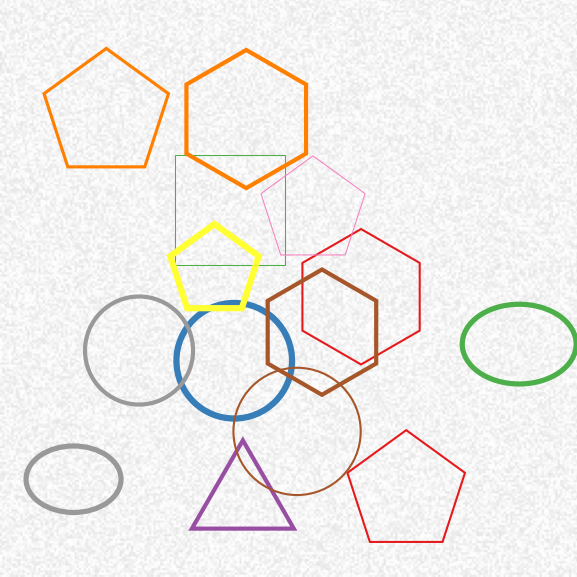[{"shape": "pentagon", "thickness": 1, "radius": 0.54, "center": [0.703, 0.147]}, {"shape": "hexagon", "thickness": 1, "radius": 0.59, "center": [0.625, 0.485]}, {"shape": "circle", "thickness": 3, "radius": 0.5, "center": [0.406, 0.374]}, {"shape": "oval", "thickness": 2.5, "radius": 0.49, "center": [0.899, 0.403]}, {"shape": "square", "thickness": 0.5, "radius": 0.48, "center": [0.398, 0.636]}, {"shape": "triangle", "thickness": 2, "radius": 0.51, "center": [0.421, 0.135]}, {"shape": "hexagon", "thickness": 2, "radius": 0.6, "center": [0.426, 0.793]}, {"shape": "pentagon", "thickness": 1.5, "radius": 0.57, "center": [0.184, 0.802]}, {"shape": "pentagon", "thickness": 3, "radius": 0.4, "center": [0.371, 0.531]}, {"shape": "hexagon", "thickness": 2, "radius": 0.54, "center": [0.557, 0.424]}, {"shape": "circle", "thickness": 1, "radius": 0.55, "center": [0.514, 0.252]}, {"shape": "pentagon", "thickness": 0.5, "radius": 0.47, "center": [0.542, 0.634]}, {"shape": "circle", "thickness": 2, "radius": 0.47, "center": [0.241, 0.392]}, {"shape": "oval", "thickness": 2.5, "radius": 0.41, "center": [0.127, 0.169]}]